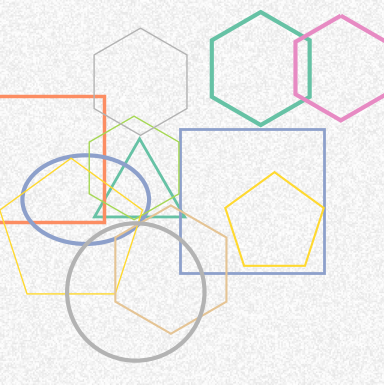[{"shape": "triangle", "thickness": 2, "radius": 0.68, "center": [0.363, 0.504]}, {"shape": "hexagon", "thickness": 3, "radius": 0.73, "center": [0.677, 0.822]}, {"shape": "square", "thickness": 2.5, "radius": 0.82, "center": [0.105, 0.586]}, {"shape": "square", "thickness": 2, "radius": 0.93, "center": [0.655, 0.478]}, {"shape": "oval", "thickness": 3, "radius": 0.82, "center": [0.223, 0.482]}, {"shape": "hexagon", "thickness": 3, "radius": 0.68, "center": [0.885, 0.823]}, {"shape": "hexagon", "thickness": 1, "radius": 0.67, "center": [0.348, 0.564]}, {"shape": "pentagon", "thickness": 1.5, "radius": 0.67, "center": [0.713, 0.418]}, {"shape": "pentagon", "thickness": 1, "radius": 0.97, "center": [0.185, 0.394]}, {"shape": "hexagon", "thickness": 1.5, "radius": 0.83, "center": [0.444, 0.3]}, {"shape": "circle", "thickness": 3, "radius": 0.89, "center": [0.353, 0.242]}, {"shape": "hexagon", "thickness": 1, "radius": 0.7, "center": [0.365, 0.788]}]